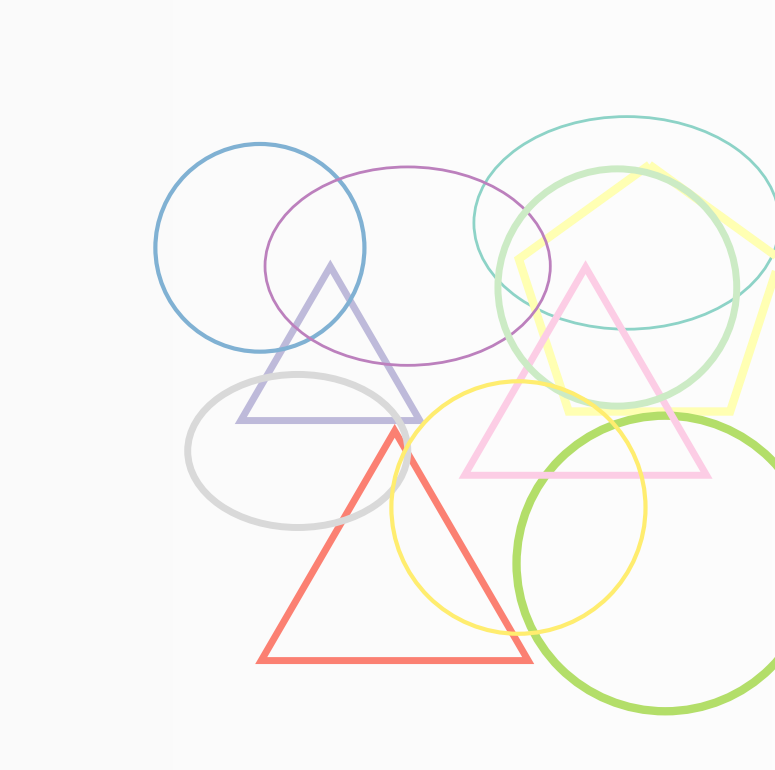[{"shape": "oval", "thickness": 1, "radius": 0.99, "center": [0.809, 0.711]}, {"shape": "pentagon", "thickness": 3, "radius": 0.89, "center": [0.838, 0.609]}, {"shape": "triangle", "thickness": 2.5, "radius": 0.67, "center": [0.426, 0.521]}, {"shape": "triangle", "thickness": 2.5, "radius": 0.99, "center": [0.509, 0.242]}, {"shape": "circle", "thickness": 1.5, "radius": 0.67, "center": [0.335, 0.678]}, {"shape": "circle", "thickness": 3, "radius": 0.96, "center": [0.858, 0.268]}, {"shape": "triangle", "thickness": 2.5, "radius": 0.9, "center": [0.756, 0.473]}, {"shape": "oval", "thickness": 2.5, "radius": 0.71, "center": [0.384, 0.414]}, {"shape": "oval", "thickness": 1, "radius": 0.92, "center": [0.526, 0.654]}, {"shape": "circle", "thickness": 2.5, "radius": 0.77, "center": [0.797, 0.627]}, {"shape": "circle", "thickness": 1.5, "radius": 0.82, "center": [0.669, 0.341]}]